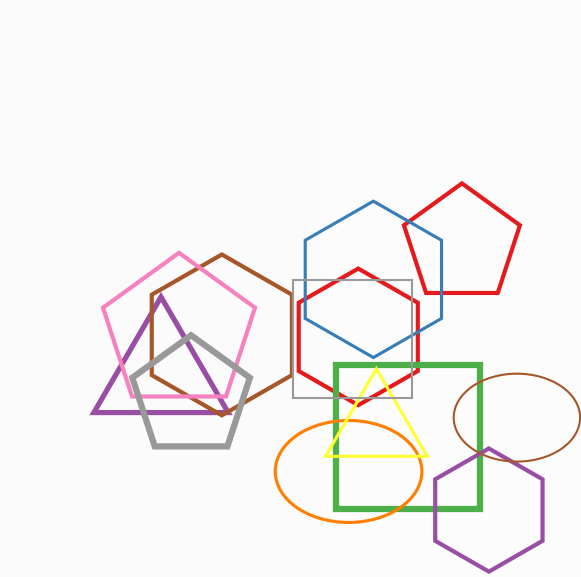[{"shape": "hexagon", "thickness": 2, "radius": 0.59, "center": [0.616, 0.416]}, {"shape": "pentagon", "thickness": 2, "radius": 0.52, "center": [0.795, 0.577]}, {"shape": "hexagon", "thickness": 1.5, "radius": 0.68, "center": [0.642, 0.515]}, {"shape": "square", "thickness": 3, "radius": 0.62, "center": [0.702, 0.242]}, {"shape": "hexagon", "thickness": 2, "radius": 0.53, "center": [0.841, 0.116]}, {"shape": "triangle", "thickness": 2.5, "radius": 0.67, "center": [0.277, 0.351]}, {"shape": "oval", "thickness": 1.5, "radius": 0.63, "center": [0.6, 0.183]}, {"shape": "triangle", "thickness": 1.5, "radius": 0.5, "center": [0.647, 0.26]}, {"shape": "oval", "thickness": 1, "radius": 0.54, "center": [0.889, 0.276]}, {"shape": "hexagon", "thickness": 2, "radius": 0.7, "center": [0.382, 0.419]}, {"shape": "pentagon", "thickness": 2, "radius": 0.69, "center": [0.308, 0.424]}, {"shape": "pentagon", "thickness": 3, "radius": 0.53, "center": [0.329, 0.312]}, {"shape": "square", "thickness": 1, "radius": 0.51, "center": [0.606, 0.412]}]